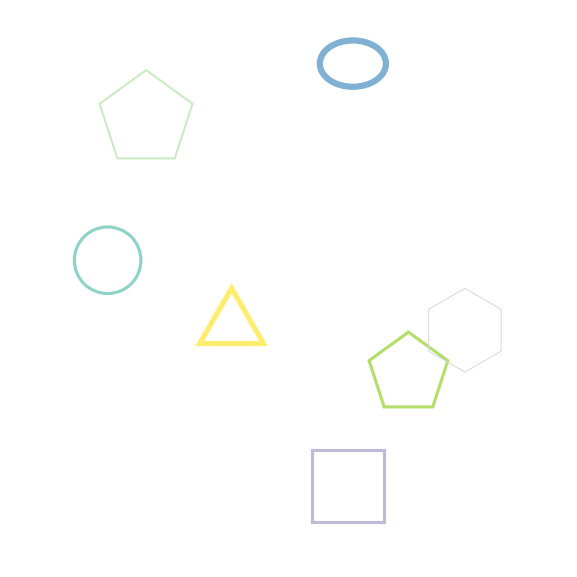[{"shape": "circle", "thickness": 1.5, "radius": 0.29, "center": [0.186, 0.548]}, {"shape": "square", "thickness": 1.5, "radius": 0.31, "center": [0.602, 0.157]}, {"shape": "oval", "thickness": 3, "radius": 0.29, "center": [0.611, 0.889]}, {"shape": "pentagon", "thickness": 1.5, "radius": 0.36, "center": [0.707, 0.352]}, {"shape": "hexagon", "thickness": 0.5, "radius": 0.36, "center": [0.805, 0.427]}, {"shape": "pentagon", "thickness": 1, "radius": 0.42, "center": [0.253, 0.793]}, {"shape": "triangle", "thickness": 2.5, "radius": 0.32, "center": [0.401, 0.436]}]